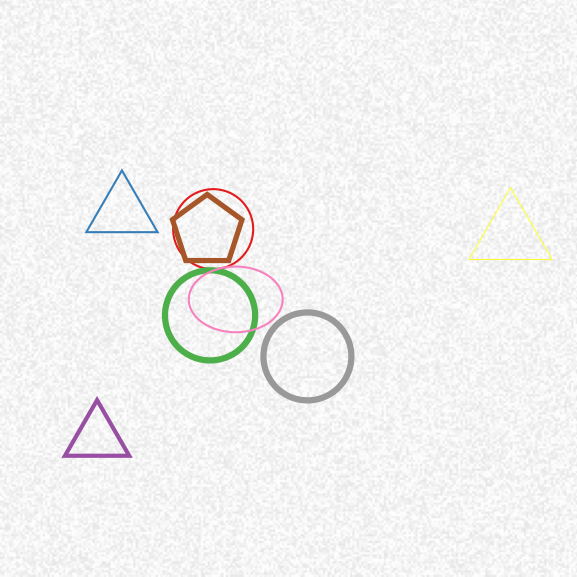[{"shape": "circle", "thickness": 1, "radius": 0.35, "center": [0.369, 0.602]}, {"shape": "triangle", "thickness": 1, "radius": 0.36, "center": [0.211, 0.633]}, {"shape": "circle", "thickness": 3, "radius": 0.39, "center": [0.364, 0.453]}, {"shape": "triangle", "thickness": 2, "radius": 0.32, "center": [0.168, 0.242]}, {"shape": "triangle", "thickness": 0.5, "radius": 0.42, "center": [0.884, 0.591]}, {"shape": "pentagon", "thickness": 2.5, "radius": 0.32, "center": [0.359, 0.599]}, {"shape": "oval", "thickness": 1, "radius": 0.41, "center": [0.408, 0.481]}, {"shape": "circle", "thickness": 3, "radius": 0.38, "center": [0.532, 0.382]}]